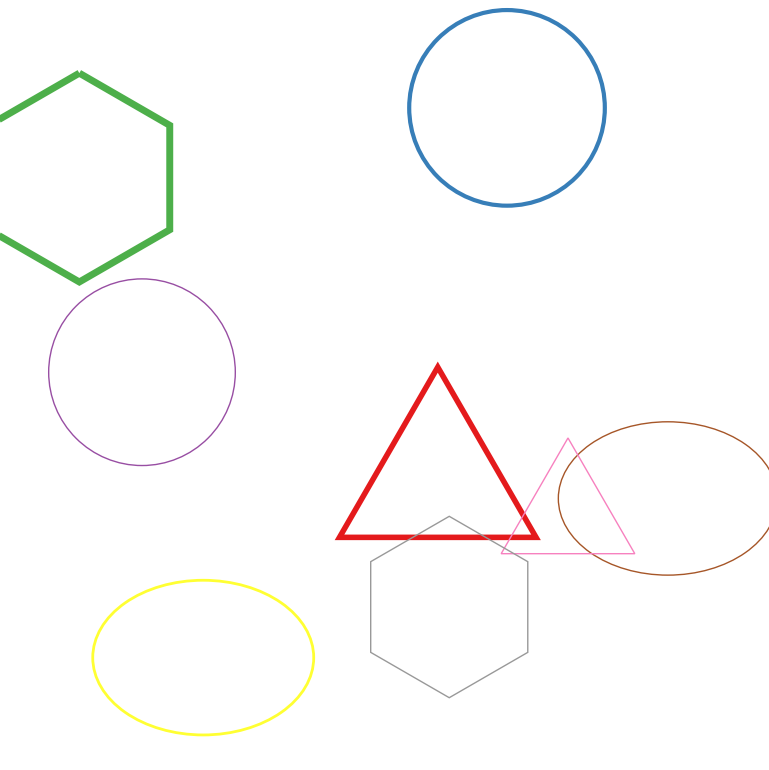[{"shape": "triangle", "thickness": 2, "radius": 0.74, "center": [0.569, 0.376]}, {"shape": "circle", "thickness": 1.5, "radius": 0.64, "center": [0.658, 0.86]}, {"shape": "hexagon", "thickness": 2.5, "radius": 0.68, "center": [0.103, 0.769]}, {"shape": "circle", "thickness": 0.5, "radius": 0.61, "center": [0.184, 0.517]}, {"shape": "oval", "thickness": 1, "radius": 0.72, "center": [0.264, 0.146]}, {"shape": "oval", "thickness": 0.5, "radius": 0.71, "center": [0.867, 0.353]}, {"shape": "triangle", "thickness": 0.5, "radius": 0.5, "center": [0.738, 0.331]}, {"shape": "hexagon", "thickness": 0.5, "radius": 0.59, "center": [0.583, 0.212]}]